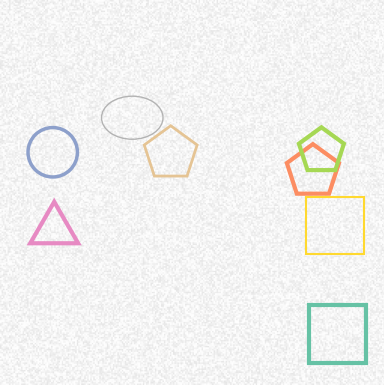[{"shape": "square", "thickness": 3, "radius": 0.38, "center": [0.877, 0.133]}, {"shape": "pentagon", "thickness": 3, "radius": 0.36, "center": [0.813, 0.555]}, {"shape": "circle", "thickness": 2.5, "radius": 0.32, "center": [0.137, 0.604]}, {"shape": "triangle", "thickness": 3, "radius": 0.36, "center": [0.141, 0.404]}, {"shape": "pentagon", "thickness": 3, "radius": 0.31, "center": [0.835, 0.608]}, {"shape": "square", "thickness": 1.5, "radius": 0.37, "center": [0.87, 0.414]}, {"shape": "pentagon", "thickness": 2, "radius": 0.36, "center": [0.443, 0.601]}, {"shape": "oval", "thickness": 1, "radius": 0.4, "center": [0.344, 0.694]}]